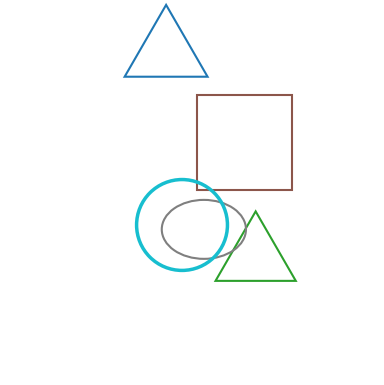[{"shape": "triangle", "thickness": 1.5, "radius": 0.62, "center": [0.431, 0.863]}, {"shape": "triangle", "thickness": 1.5, "radius": 0.6, "center": [0.664, 0.331]}, {"shape": "square", "thickness": 1.5, "radius": 0.62, "center": [0.635, 0.629]}, {"shape": "oval", "thickness": 1.5, "radius": 0.55, "center": [0.53, 0.404]}, {"shape": "circle", "thickness": 2.5, "radius": 0.59, "center": [0.473, 0.416]}]